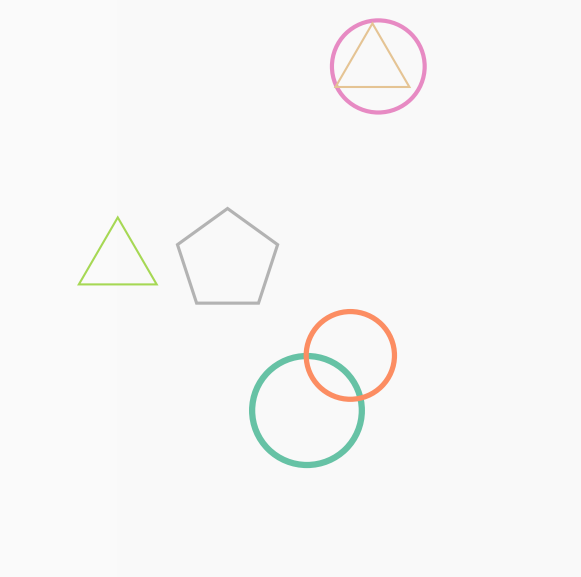[{"shape": "circle", "thickness": 3, "radius": 0.47, "center": [0.528, 0.288]}, {"shape": "circle", "thickness": 2.5, "radius": 0.38, "center": [0.603, 0.384]}, {"shape": "circle", "thickness": 2, "radius": 0.4, "center": [0.651, 0.884]}, {"shape": "triangle", "thickness": 1, "radius": 0.39, "center": [0.203, 0.545]}, {"shape": "triangle", "thickness": 1, "radius": 0.37, "center": [0.641, 0.885]}, {"shape": "pentagon", "thickness": 1.5, "radius": 0.45, "center": [0.391, 0.547]}]